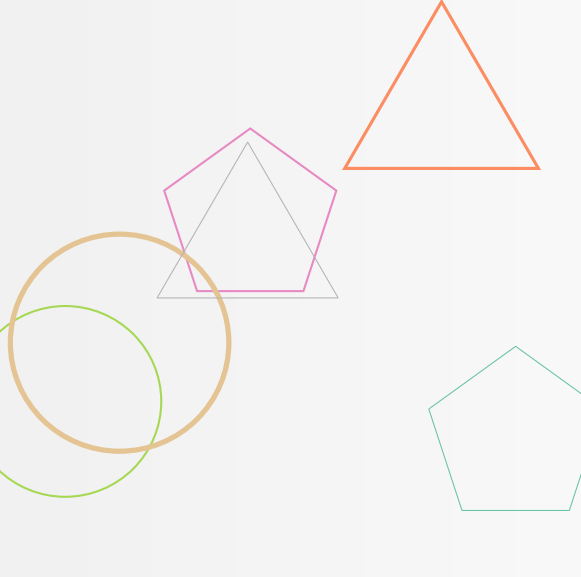[{"shape": "pentagon", "thickness": 0.5, "radius": 0.79, "center": [0.887, 0.242]}, {"shape": "triangle", "thickness": 1.5, "radius": 0.96, "center": [0.76, 0.804]}, {"shape": "pentagon", "thickness": 1, "radius": 0.78, "center": [0.431, 0.621]}, {"shape": "circle", "thickness": 1, "radius": 0.83, "center": [0.112, 0.304]}, {"shape": "circle", "thickness": 2.5, "radius": 0.94, "center": [0.206, 0.406]}, {"shape": "triangle", "thickness": 0.5, "radius": 0.9, "center": [0.426, 0.573]}]